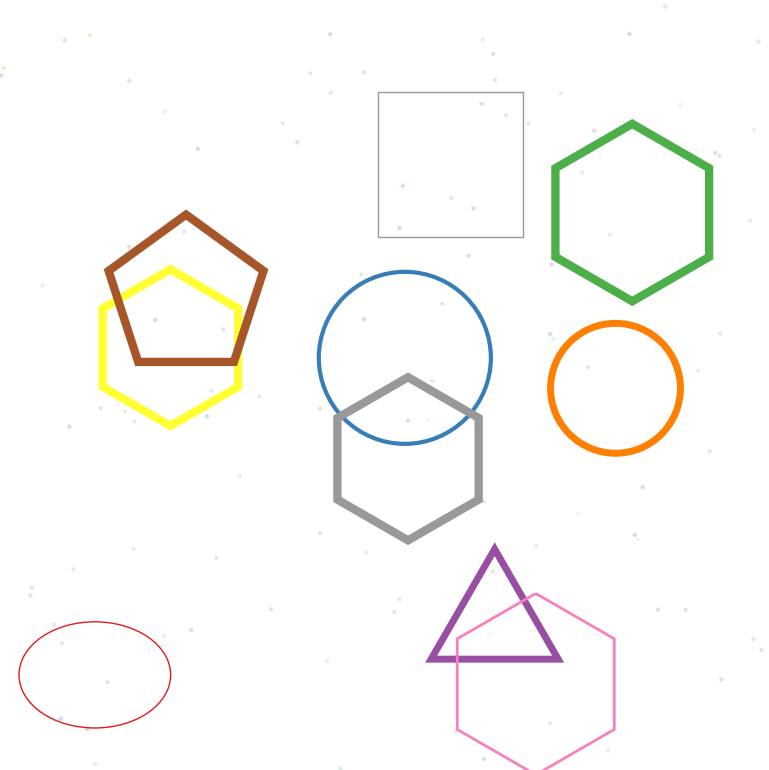[{"shape": "oval", "thickness": 0.5, "radius": 0.49, "center": [0.123, 0.124]}, {"shape": "circle", "thickness": 1.5, "radius": 0.56, "center": [0.526, 0.535]}, {"shape": "hexagon", "thickness": 3, "radius": 0.58, "center": [0.821, 0.724]}, {"shape": "triangle", "thickness": 2.5, "radius": 0.48, "center": [0.642, 0.192]}, {"shape": "circle", "thickness": 2.5, "radius": 0.42, "center": [0.799, 0.496]}, {"shape": "hexagon", "thickness": 3, "radius": 0.51, "center": [0.221, 0.549]}, {"shape": "pentagon", "thickness": 3, "radius": 0.53, "center": [0.242, 0.616]}, {"shape": "hexagon", "thickness": 1, "radius": 0.59, "center": [0.696, 0.112]}, {"shape": "hexagon", "thickness": 3, "radius": 0.53, "center": [0.53, 0.404]}, {"shape": "square", "thickness": 0.5, "radius": 0.47, "center": [0.585, 0.786]}]